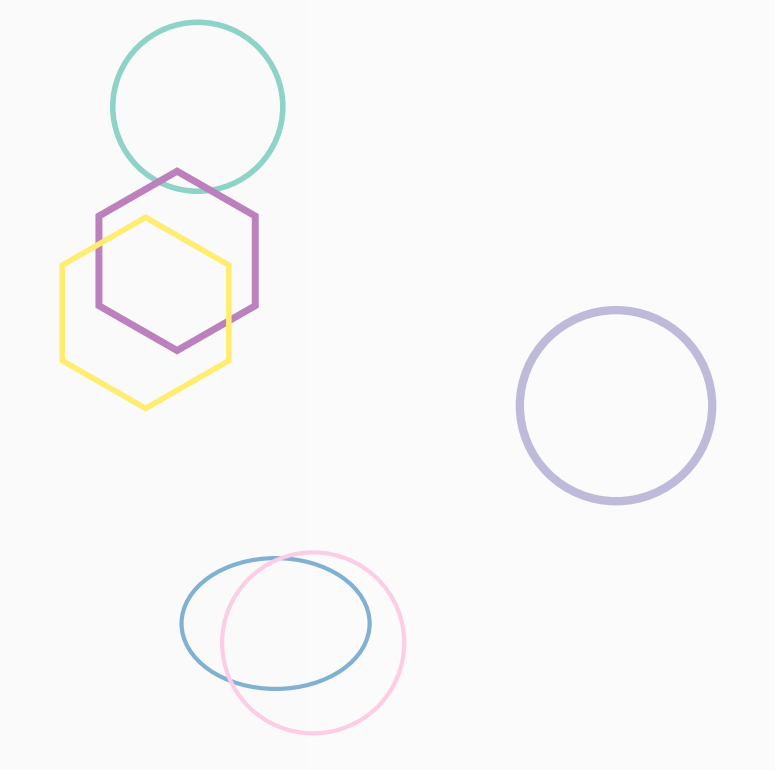[{"shape": "circle", "thickness": 2, "radius": 0.55, "center": [0.255, 0.861]}, {"shape": "circle", "thickness": 3, "radius": 0.62, "center": [0.795, 0.473]}, {"shape": "oval", "thickness": 1.5, "radius": 0.61, "center": [0.356, 0.19]}, {"shape": "circle", "thickness": 1.5, "radius": 0.59, "center": [0.404, 0.165]}, {"shape": "hexagon", "thickness": 2.5, "radius": 0.58, "center": [0.229, 0.661]}, {"shape": "hexagon", "thickness": 2, "radius": 0.62, "center": [0.188, 0.594]}]